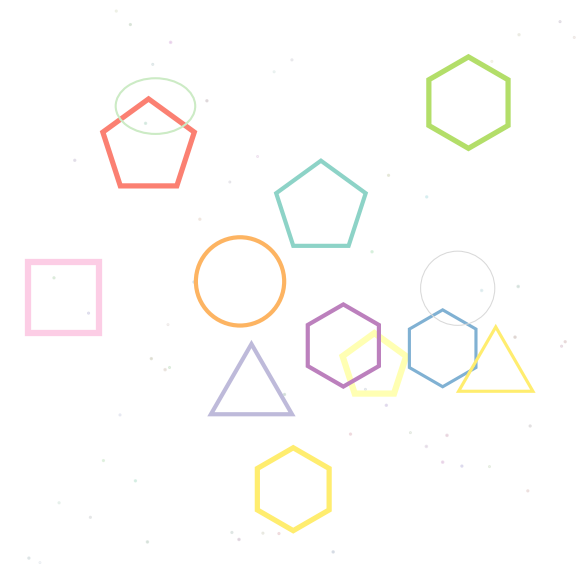[{"shape": "pentagon", "thickness": 2, "radius": 0.41, "center": [0.556, 0.639]}, {"shape": "pentagon", "thickness": 3, "radius": 0.29, "center": [0.648, 0.364]}, {"shape": "triangle", "thickness": 2, "radius": 0.41, "center": [0.435, 0.322]}, {"shape": "pentagon", "thickness": 2.5, "radius": 0.42, "center": [0.257, 0.745]}, {"shape": "hexagon", "thickness": 1.5, "radius": 0.33, "center": [0.767, 0.396]}, {"shape": "circle", "thickness": 2, "radius": 0.38, "center": [0.416, 0.512]}, {"shape": "hexagon", "thickness": 2.5, "radius": 0.4, "center": [0.811, 0.821]}, {"shape": "square", "thickness": 3, "radius": 0.31, "center": [0.11, 0.485]}, {"shape": "circle", "thickness": 0.5, "radius": 0.32, "center": [0.793, 0.5]}, {"shape": "hexagon", "thickness": 2, "radius": 0.36, "center": [0.595, 0.401]}, {"shape": "oval", "thickness": 1, "radius": 0.34, "center": [0.269, 0.815]}, {"shape": "hexagon", "thickness": 2.5, "radius": 0.36, "center": [0.508, 0.152]}, {"shape": "triangle", "thickness": 1.5, "radius": 0.37, "center": [0.858, 0.359]}]